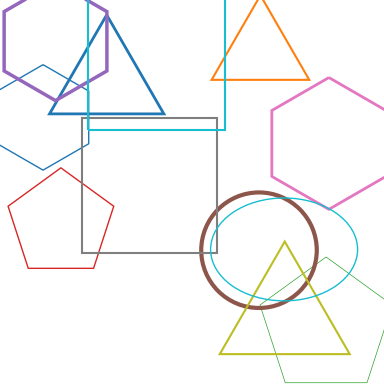[{"shape": "triangle", "thickness": 2, "radius": 0.86, "center": [0.277, 0.79]}, {"shape": "hexagon", "thickness": 1, "radius": 0.68, "center": [0.112, 0.695]}, {"shape": "triangle", "thickness": 1.5, "radius": 0.73, "center": [0.676, 0.866]}, {"shape": "pentagon", "thickness": 0.5, "radius": 0.9, "center": [0.847, 0.152]}, {"shape": "pentagon", "thickness": 1, "radius": 0.72, "center": [0.158, 0.42]}, {"shape": "hexagon", "thickness": 2.5, "radius": 0.77, "center": [0.144, 0.893]}, {"shape": "circle", "thickness": 3, "radius": 0.75, "center": [0.673, 0.35]}, {"shape": "hexagon", "thickness": 2, "radius": 0.86, "center": [0.854, 0.627]}, {"shape": "square", "thickness": 1.5, "radius": 0.88, "center": [0.389, 0.519]}, {"shape": "triangle", "thickness": 1.5, "radius": 0.97, "center": [0.74, 0.178]}, {"shape": "square", "thickness": 1.5, "radius": 0.89, "center": [0.405, 0.841]}, {"shape": "oval", "thickness": 1, "radius": 0.95, "center": [0.738, 0.352]}]